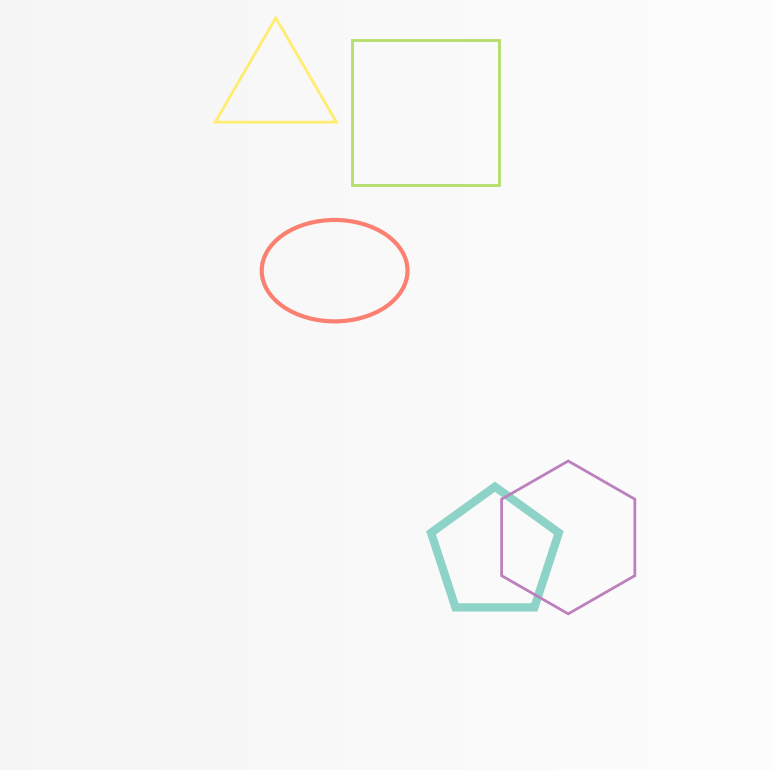[{"shape": "pentagon", "thickness": 3, "radius": 0.43, "center": [0.639, 0.281]}, {"shape": "oval", "thickness": 1.5, "radius": 0.47, "center": [0.432, 0.648]}, {"shape": "square", "thickness": 1, "radius": 0.47, "center": [0.549, 0.854]}, {"shape": "hexagon", "thickness": 1, "radius": 0.5, "center": [0.733, 0.302]}, {"shape": "triangle", "thickness": 1, "radius": 0.45, "center": [0.356, 0.887]}]